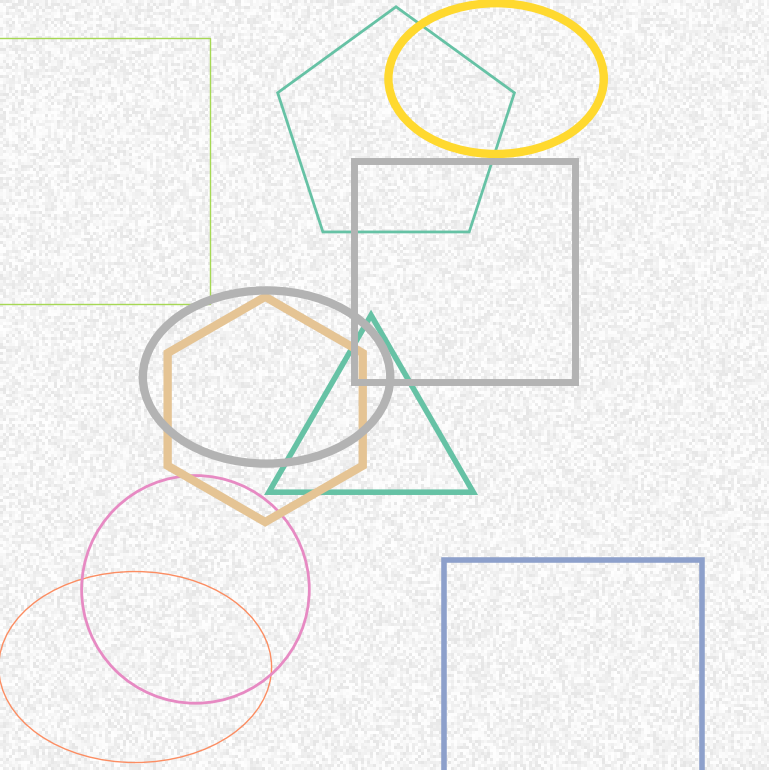[{"shape": "pentagon", "thickness": 1, "radius": 0.81, "center": [0.514, 0.83]}, {"shape": "triangle", "thickness": 2, "radius": 0.77, "center": [0.482, 0.437]}, {"shape": "oval", "thickness": 0.5, "radius": 0.89, "center": [0.176, 0.134]}, {"shape": "square", "thickness": 2, "radius": 0.84, "center": [0.744, 0.105]}, {"shape": "circle", "thickness": 1, "radius": 0.74, "center": [0.254, 0.235]}, {"shape": "square", "thickness": 0.5, "radius": 0.86, "center": [0.1, 0.778]}, {"shape": "oval", "thickness": 3, "radius": 0.7, "center": [0.644, 0.898]}, {"shape": "hexagon", "thickness": 3, "radius": 0.73, "center": [0.344, 0.468]}, {"shape": "oval", "thickness": 3, "radius": 0.8, "center": [0.346, 0.51]}, {"shape": "square", "thickness": 2.5, "radius": 0.72, "center": [0.603, 0.647]}]